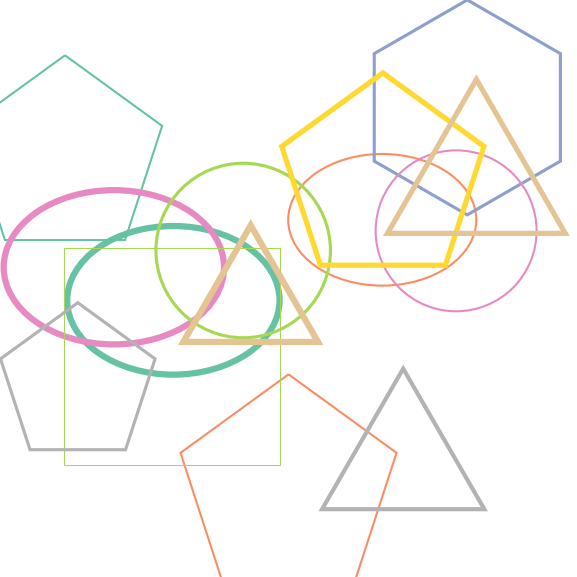[{"shape": "pentagon", "thickness": 1, "radius": 0.88, "center": [0.113, 0.727]}, {"shape": "oval", "thickness": 3, "radius": 0.92, "center": [0.3, 0.479]}, {"shape": "pentagon", "thickness": 1, "radius": 0.98, "center": [0.5, 0.154]}, {"shape": "oval", "thickness": 1, "radius": 0.81, "center": [0.662, 0.619]}, {"shape": "hexagon", "thickness": 1.5, "radius": 0.93, "center": [0.809, 0.813]}, {"shape": "circle", "thickness": 1, "radius": 0.7, "center": [0.79, 0.599]}, {"shape": "oval", "thickness": 3, "radius": 0.95, "center": [0.197, 0.536]}, {"shape": "square", "thickness": 0.5, "radius": 0.94, "center": [0.298, 0.382]}, {"shape": "circle", "thickness": 1.5, "radius": 0.76, "center": [0.421, 0.565]}, {"shape": "pentagon", "thickness": 2.5, "radius": 0.92, "center": [0.663, 0.689]}, {"shape": "triangle", "thickness": 2.5, "radius": 0.89, "center": [0.825, 0.684]}, {"shape": "triangle", "thickness": 3, "radius": 0.67, "center": [0.434, 0.474]}, {"shape": "triangle", "thickness": 2, "radius": 0.81, "center": [0.698, 0.199]}, {"shape": "pentagon", "thickness": 1.5, "radius": 0.7, "center": [0.135, 0.334]}]